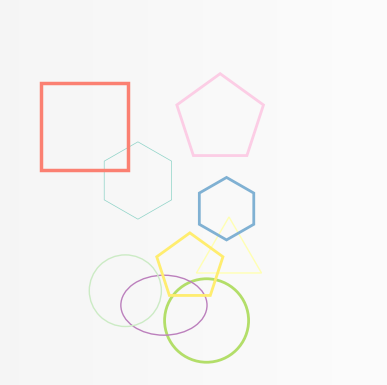[{"shape": "hexagon", "thickness": 0.5, "radius": 0.5, "center": [0.356, 0.531]}, {"shape": "triangle", "thickness": 1, "radius": 0.48, "center": [0.591, 0.339]}, {"shape": "square", "thickness": 2.5, "radius": 0.56, "center": [0.218, 0.671]}, {"shape": "hexagon", "thickness": 2, "radius": 0.41, "center": [0.585, 0.458]}, {"shape": "circle", "thickness": 2, "radius": 0.54, "center": [0.533, 0.168]}, {"shape": "pentagon", "thickness": 2, "radius": 0.59, "center": [0.568, 0.691]}, {"shape": "oval", "thickness": 1, "radius": 0.56, "center": [0.423, 0.207]}, {"shape": "circle", "thickness": 1, "radius": 0.46, "center": [0.323, 0.245]}, {"shape": "pentagon", "thickness": 2, "radius": 0.45, "center": [0.49, 0.305]}]